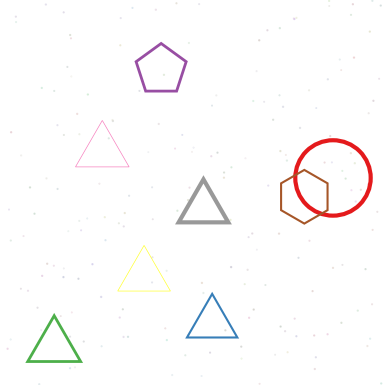[{"shape": "circle", "thickness": 3, "radius": 0.49, "center": [0.865, 0.538]}, {"shape": "triangle", "thickness": 1.5, "radius": 0.38, "center": [0.551, 0.161]}, {"shape": "triangle", "thickness": 2, "radius": 0.4, "center": [0.141, 0.101]}, {"shape": "pentagon", "thickness": 2, "radius": 0.34, "center": [0.419, 0.819]}, {"shape": "triangle", "thickness": 0.5, "radius": 0.4, "center": [0.374, 0.284]}, {"shape": "hexagon", "thickness": 1.5, "radius": 0.35, "center": [0.79, 0.489]}, {"shape": "triangle", "thickness": 0.5, "radius": 0.4, "center": [0.266, 0.607]}, {"shape": "triangle", "thickness": 3, "radius": 0.37, "center": [0.528, 0.46]}]